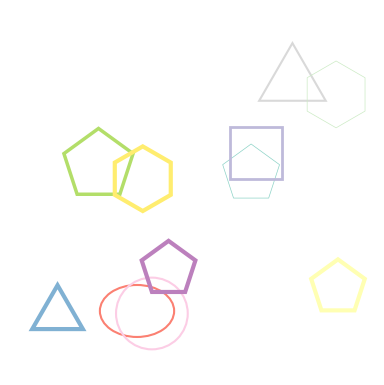[{"shape": "pentagon", "thickness": 0.5, "radius": 0.39, "center": [0.652, 0.548]}, {"shape": "pentagon", "thickness": 3, "radius": 0.37, "center": [0.878, 0.253]}, {"shape": "square", "thickness": 2, "radius": 0.34, "center": [0.664, 0.603]}, {"shape": "oval", "thickness": 1.5, "radius": 0.48, "center": [0.356, 0.192]}, {"shape": "triangle", "thickness": 3, "radius": 0.38, "center": [0.149, 0.183]}, {"shape": "pentagon", "thickness": 2.5, "radius": 0.47, "center": [0.256, 0.572]}, {"shape": "circle", "thickness": 1.5, "radius": 0.47, "center": [0.395, 0.186]}, {"shape": "triangle", "thickness": 1.5, "radius": 0.5, "center": [0.76, 0.788]}, {"shape": "pentagon", "thickness": 3, "radius": 0.37, "center": [0.438, 0.301]}, {"shape": "hexagon", "thickness": 0.5, "radius": 0.43, "center": [0.873, 0.755]}, {"shape": "hexagon", "thickness": 3, "radius": 0.42, "center": [0.371, 0.536]}]